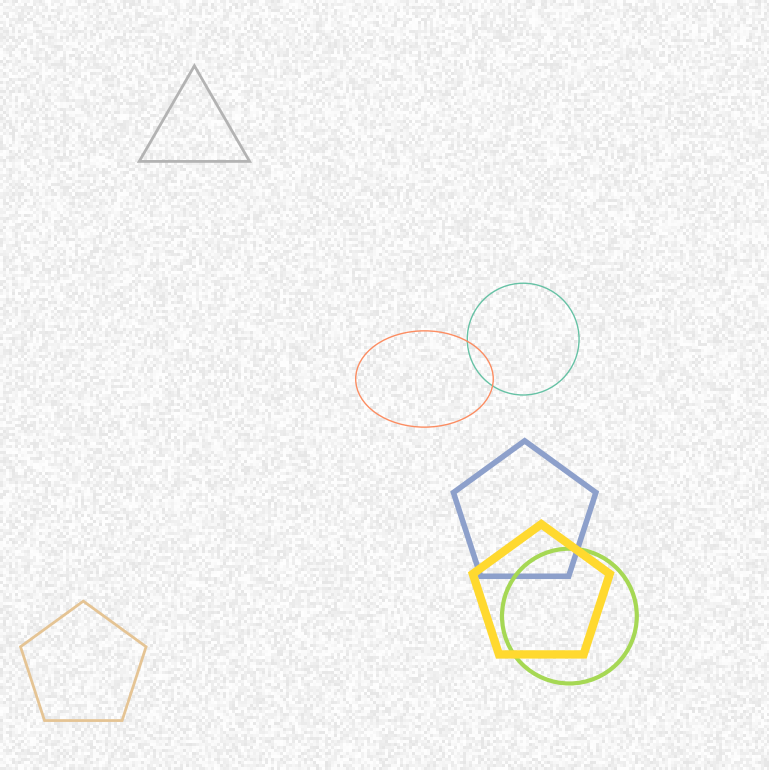[{"shape": "circle", "thickness": 0.5, "radius": 0.36, "center": [0.679, 0.56]}, {"shape": "oval", "thickness": 0.5, "radius": 0.45, "center": [0.551, 0.508]}, {"shape": "pentagon", "thickness": 2, "radius": 0.49, "center": [0.681, 0.33]}, {"shape": "circle", "thickness": 1.5, "radius": 0.44, "center": [0.739, 0.2]}, {"shape": "pentagon", "thickness": 3, "radius": 0.47, "center": [0.703, 0.226]}, {"shape": "pentagon", "thickness": 1, "radius": 0.43, "center": [0.108, 0.134]}, {"shape": "triangle", "thickness": 1, "radius": 0.41, "center": [0.252, 0.832]}]